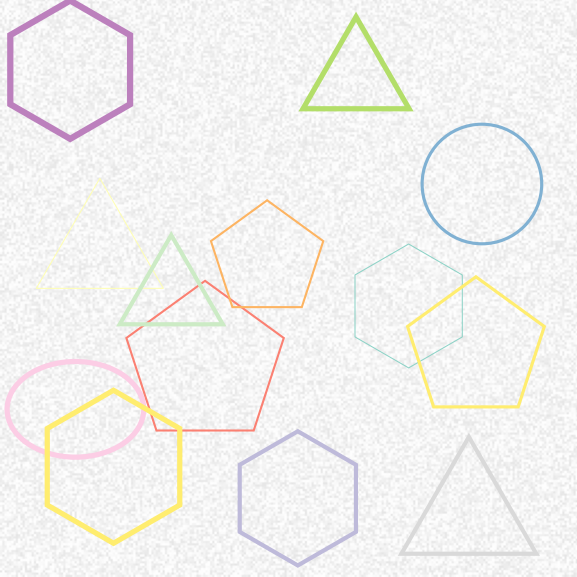[{"shape": "hexagon", "thickness": 0.5, "radius": 0.54, "center": [0.708, 0.469]}, {"shape": "triangle", "thickness": 0.5, "radius": 0.64, "center": [0.173, 0.563]}, {"shape": "hexagon", "thickness": 2, "radius": 0.58, "center": [0.516, 0.136]}, {"shape": "pentagon", "thickness": 1, "radius": 0.72, "center": [0.355, 0.37]}, {"shape": "circle", "thickness": 1.5, "radius": 0.52, "center": [0.834, 0.681]}, {"shape": "pentagon", "thickness": 1, "radius": 0.51, "center": [0.463, 0.55]}, {"shape": "triangle", "thickness": 2.5, "radius": 0.53, "center": [0.617, 0.864]}, {"shape": "oval", "thickness": 2.5, "radius": 0.59, "center": [0.131, 0.29]}, {"shape": "triangle", "thickness": 2, "radius": 0.67, "center": [0.812, 0.108]}, {"shape": "hexagon", "thickness": 3, "radius": 0.6, "center": [0.122, 0.878]}, {"shape": "triangle", "thickness": 2, "radius": 0.52, "center": [0.297, 0.489]}, {"shape": "pentagon", "thickness": 1.5, "radius": 0.62, "center": [0.824, 0.395]}, {"shape": "hexagon", "thickness": 2.5, "radius": 0.66, "center": [0.197, 0.191]}]